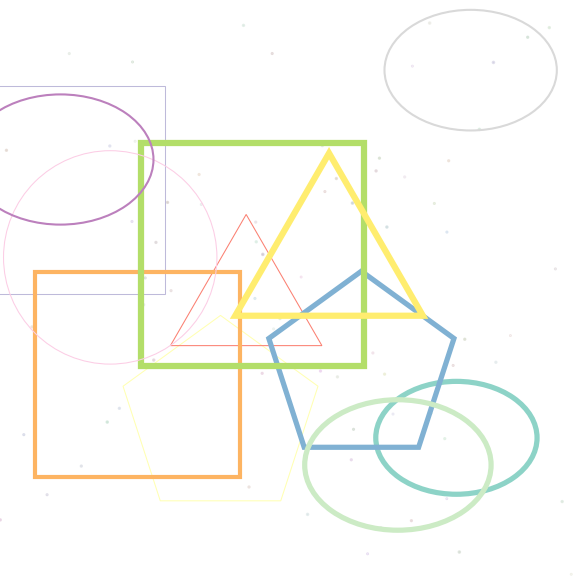[{"shape": "oval", "thickness": 2.5, "radius": 0.7, "center": [0.79, 0.241]}, {"shape": "pentagon", "thickness": 0.5, "radius": 0.89, "center": [0.382, 0.275]}, {"shape": "square", "thickness": 0.5, "radius": 0.9, "center": [0.106, 0.67]}, {"shape": "triangle", "thickness": 0.5, "radius": 0.76, "center": [0.426, 0.476]}, {"shape": "pentagon", "thickness": 2.5, "radius": 0.84, "center": [0.626, 0.361]}, {"shape": "square", "thickness": 2, "radius": 0.89, "center": [0.238, 0.351]}, {"shape": "square", "thickness": 3, "radius": 0.97, "center": [0.437, 0.558]}, {"shape": "circle", "thickness": 0.5, "radius": 0.92, "center": [0.191, 0.553]}, {"shape": "oval", "thickness": 1, "radius": 0.75, "center": [0.815, 0.878]}, {"shape": "oval", "thickness": 1, "radius": 0.81, "center": [0.105, 0.723]}, {"shape": "oval", "thickness": 2.5, "radius": 0.81, "center": [0.689, 0.194]}, {"shape": "triangle", "thickness": 3, "radius": 0.94, "center": [0.57, 0.546]}]